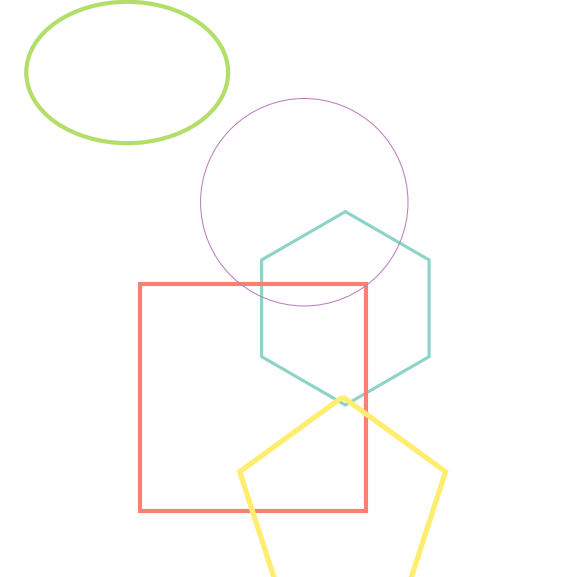[{"shape": "hexagon", "thickness": 1.5, "radius": 0.84, "center": [0.598, 0.465]}, {"shape": "square", "thickness": 2, "radius": 0.98, "center": [0.438, 0.311]}, {"shape": "oval", "thickness": 2, "radius": 0.87, "center": [0.22, 0.874]}, {"shape": "circle", "thickness": 0.5, "radius": 0.9, "center": [0.527, 0.649]}, {"shape": "pentagon", "thickness": 2.5, "radius": 0.94, "center": [0.593, 0.124]}]